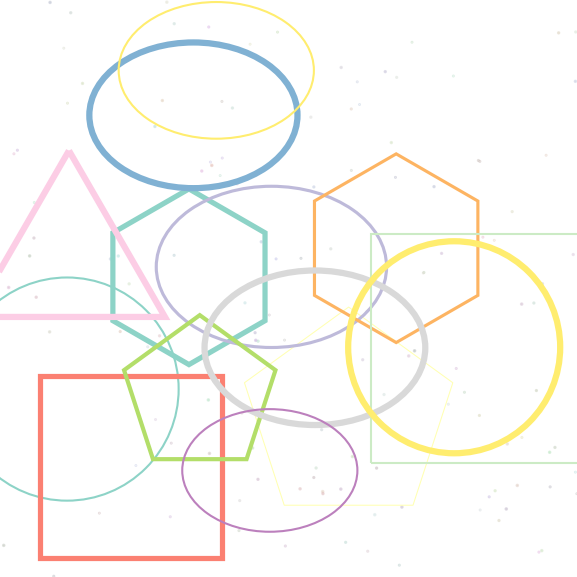[{"shape": "hexagon", "thickness": 2.5, "radius": 0.76, "center": [0.327, 0.52]}, {"shape": "circle", "thickness": 1, "radius": 0.97, "center": [0.116, 0.325]}, {"shape": "pentagon", "thickness": 0.5, "radius": 0.95, "center": [0.604, 0.278]}, {"shape": "oval", "thickness": 1.5, "radius": 1.0, "center": [0.47, 0.537]}, {"shape": "square", "thickness": 2.5, "radius": 0.79, "center": [0.227, 0.191]}, {"shape": "oval", "thickness": 3, "radius": 0.9, "center": [0.335, 0.799]}, {"shape": "hexagon", "thickness": 1.5, "radius": 0.82, "center": [0.686, 0.569]}, {"shape": "pentagon", "thickness": 2, "radius": 0.69, "center": [0.346, 0.316]}, {"shape": "triangle", "thickness": 3, "radius": 0.96, "center": [0.119, 0.546]}, {"shape": "oval", "thickness": 3, "radius": 0.96, "center": [0.545, 0.397]}, {"shape": "oval", "thickness": 1, "radius": 0.76, "center": [0.467, 0.185]}, {"shape": "square", "thickness": 1, "radius": 0.99, "center": [0.842, 0.396]}, {"shape": "circle", "thickness": 3, "radius": 0.92, "center": [0.786, 0.398]}, {"shape": "oval", "thickness": 1, "radius": 0.85, "center": [0.375, 0.877]}]